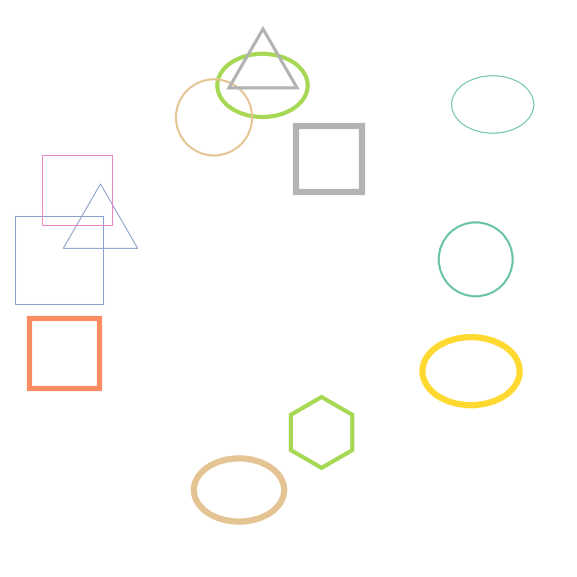[{"shape": "circle", "thickness": 1, "radius": 0.32, "center": [0.824, 0.55]}, {"shape": "oval", "thickness": 0.5, "radius": 0.36, "center": [0.853, 0.818]}, {"shape": "square", "thickness": 2.5, "radius": 0.3, "center": [0.11, 0.388]}, {"shape": "square", "thickness": 0.5, "radius": 0.38, "center": [0.102, 0.549]}, {"shape": "triangle", "thickness": 0.5, "radius": 0.37, "center": [0.174, 0.606]}, {"shape": "square", "thickness": 0.5, "radius": 0.3, "center": [0.134, 0.67]}, {"shape": "oval", "thickness": 2, "radius": 0.39, "center": [0.455, 0.851]}, {"shape": "hexagon", "thickness": 2, "radius": 0.31, "center": [0.557, 0.25]}, {"shape": "oval", "thickness": 3, "radius": 0.42, "center": [0.816, 0.356]}, {"shape": "circle", "thickness": 1, "radius": 0.33, "center": [0.371, 0.796]}, {"shape": "oval", "thickness": 3, "radius": 0.39, "center": [0.414, 0.151]}, {"shape": "square", "thickness": 3, "radius": 0.29, "center": [0.569, 0.724]}, {"shape": "triangle", "thickness": 1.5, "radius": 0.34, "center": [0.455, 0.881]}]